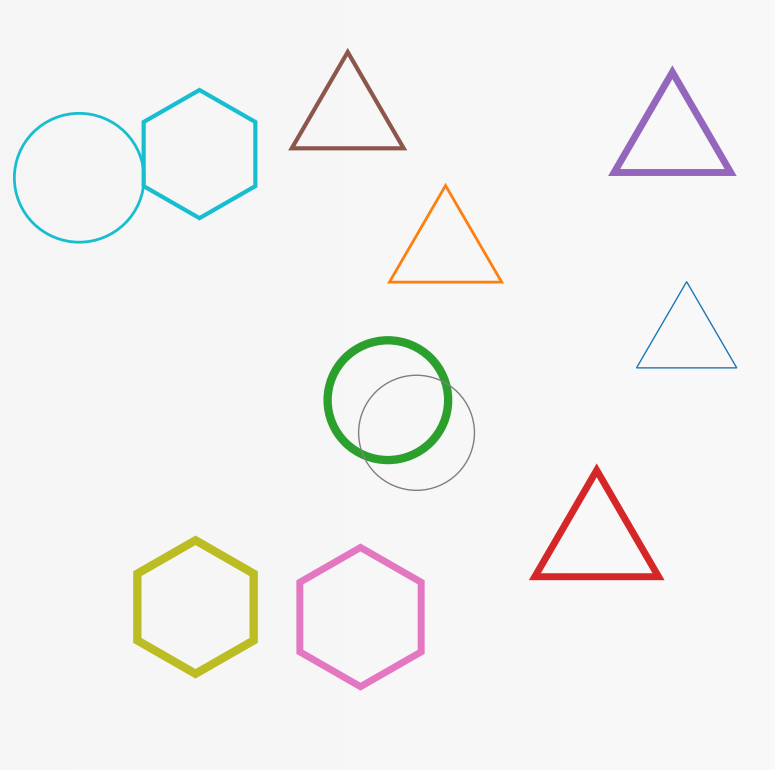[{"shape": "triangle", "thickness": 0.5, "radius": 0.37, "center": [0.886, 0.56]}, {"shape": "triangle", "thickness": 1, "radius": 0.42, "center": [0.575, 0.675]}, {"shape": "circle", "thickness": 3, "radius": 0.39, "center": [0.5, 0.48]}, {"shape": "triangle", "thickness": 2.5, "radius": 0.46, "center": [0.77, 0.297]}, {"shape": "triangle", "thickness": 2.5, "radius": 0.43, "center": [0.868, 0.819]}, {"shape": "triangle", "thickness": 1.5, "radius": 0.42, "center": [0.449, 0.849]}, {"shape": "hexagon", "thickness": 2.5, "radius": 0.45, "center": [0.465, 0.199]}, {"shape": "circle", "thickness": 0.5, "radius": 0.37, "center": [0.537, 0.438]}, {"shape": "hexagon", "thickness": 3, "radius": 0.43, "center": [0.252, 0.212]}, {"shape": "circle", "thickness": 1, "radius": 0.42, "center": [0.102, 0.769]}, {"shape": "hexagon", "thickness": 1.5, "radius": 0.42, "center": [0.257, 0.8]}]